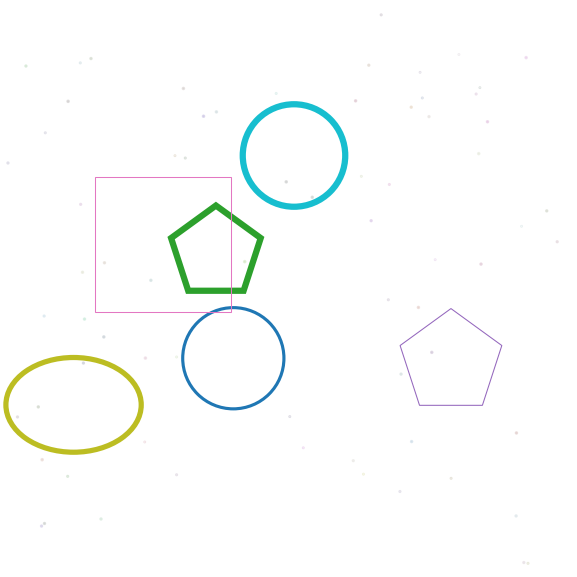[{"shape": "circle", "thickness": 1.5, "radius": 0.44, "center": [0.404, 0.379]}, {"shape": "pentagon", "thickness": 3, "radius": 0.41, "center": [0.374, 0.562]}, {"shape": "pentagon", "thickness": 0.5, "radius": 0.46, "center": [0.781, 0.372]}, {"shape": "square", "thickness": 0.5, "radius": 0.59, "center": [0.282, 0.576]}, {"shape": "oval", "thickness": 2.5, "radius": 0.59, "center": [0.127, 0.298]}, {"shape": "circle", "thickness": 3, "radius": 0.44, "center": [0.509, 0.73]}]